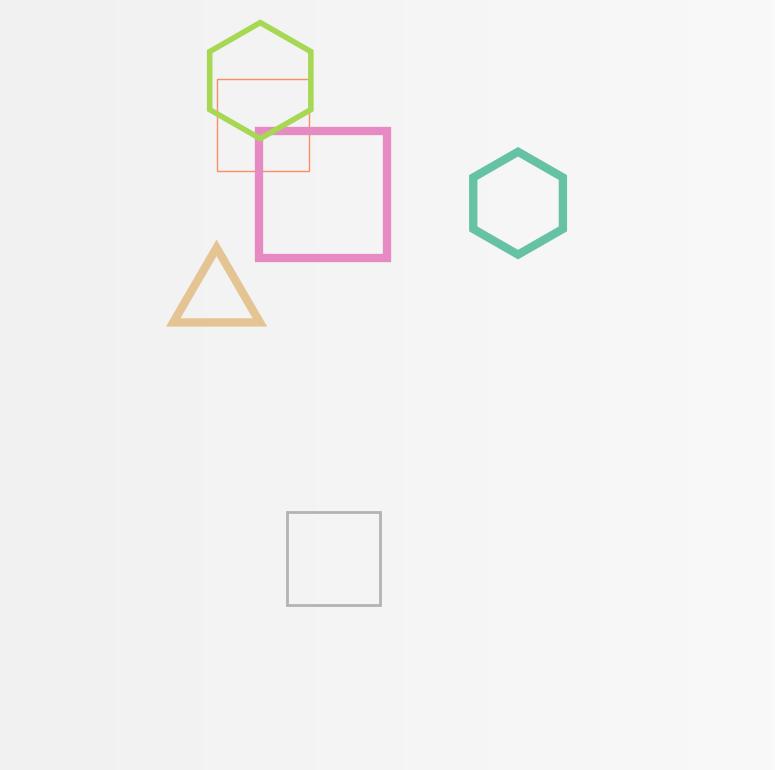[{"shape": "hexagon", "thickness": 3, "radius": 0.33, "center": [0.668, 0.736]}, {"shape": "square", "thickness": 0.5, "radius": 0.3, "center": [0.339, 0.838]}, {"shape": "square", "thickness": 3, "radius": 0.41, "center": [0.417, 0.748]}, {"shape": "hexagon", "thickness": 2, "radius": 0.38, "center": [0.336, 0.895]}, {"shape": "triangle", "thickness": 3, "radius": 0.32, "center": [0.279, 0.614]}, {"shape": "square", "thickness": 1, "radius": 0.3, "center": [0.43, 0.274]}]